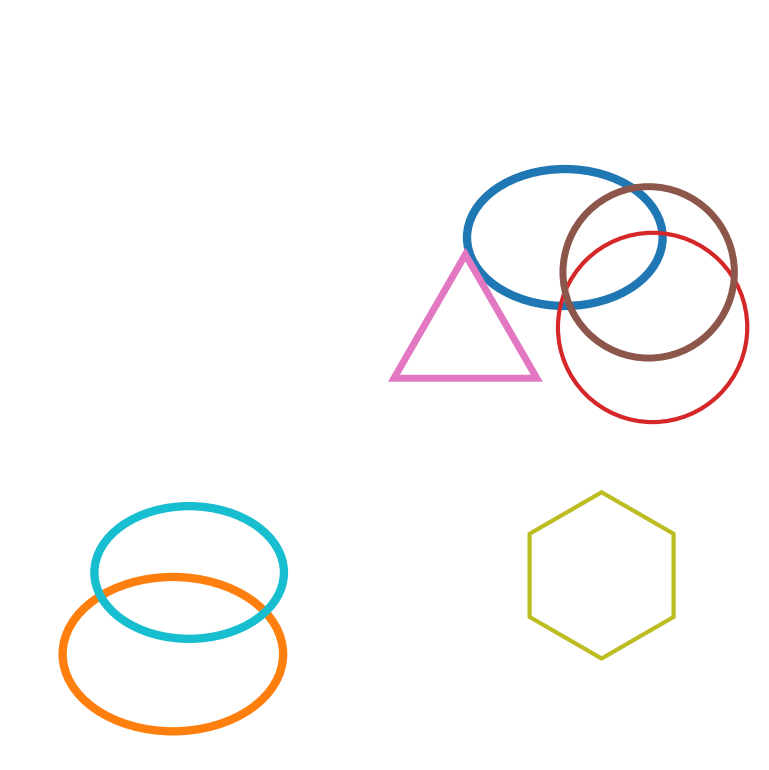[{"shape": "oval", "thickness": 3, "radius": 0.64, "center": [0.734, 0.692]}, {"shape": "oval", "thickness": 3, "radius": 0.72, "center": [0.225, 0.15]}, {"shape": "circle", "thickness": 1.5, "radius": 0.61, "center": [0.848, 0.575]}, {"shape": "circle", "thickness": 2.5, "radius": 0.56, "center": [0.842, 0.646]}, {"shape": "triangle", "thickness": 2.5, "radius": 0.54, "center": [0.604, 0.562]}, {"shape": "hexagon", "thickness": 1.5, "radius": 0.54, "center": [0.781, 0.253]}, {"shape": "oval", "thickness": 3, "radius": 0.62, "center": [0.246, 0.257]}]